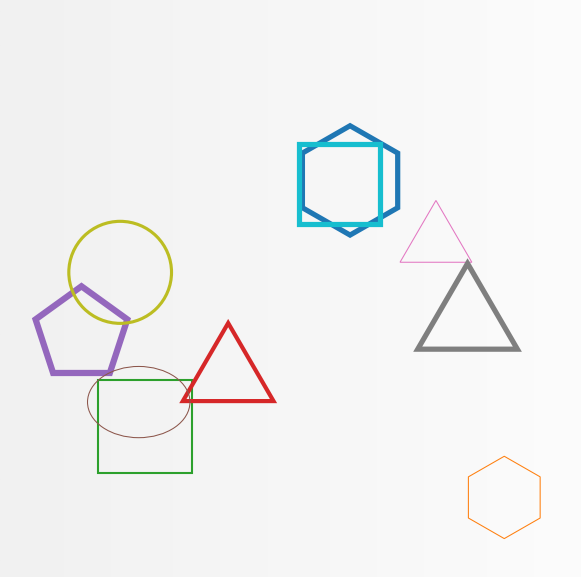[{"shape": "hexagon", "thickness": 2.5, "radius": 0.47, "center": [0.602, 0.687]}, {"shape": "hexagon", "thickness": 0.5, "radius": 0.36, "center": [0.868, 0.138]}, {"shape": "square", "thickness": 1, "radius": 0.4, "center": [0.249, 0.261]}, {"shape": "triangle", "thickness": 2, "radius": 0.45, "center": [0.393, 0.35]}, {"shape": "pentagon", "thickness": 3, "radius": 0.42, "center": [0.14, 0.42]}, {"shape": "oval", "thickness": 0.5, "radius": 0.44, "center": [0.239, 0.303]}, {"shape": "triangle", "thickness": 0.5, "radius": 0.36, "center": [0.75, 0.581]}, {"shape": "triangle", "thickness": 2.5, "radius": 0.49, "center": [0.804, 0.444]}, {"shape": "circle", "thickness": 1.5, "radius": 0.44, "center": [0.207, 0.528]}, {"shape": "square", "thickness": 2.5, "radius": 0.35, "center": [0.585, 0.681]}]